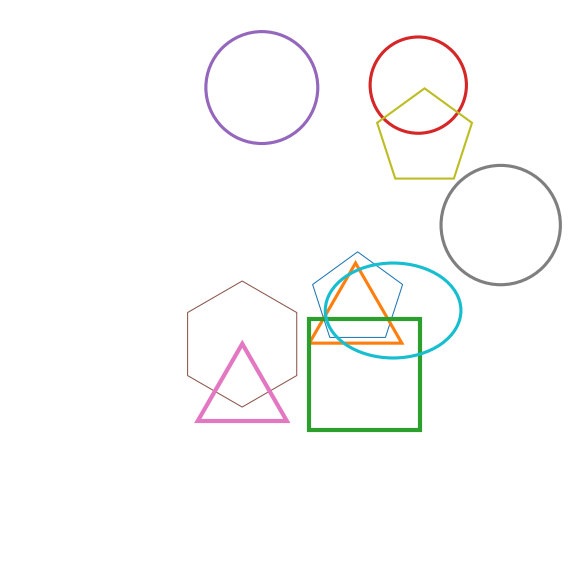[{"shape": "pentagon", "thickness": 0.5, "radius": 0.41, "center": [0.619, 0.481]}, {"shape": "triangle", "thickness": 1.5, "radius": 0.46, "center": [0.616, 0.451]}, {"shape": "square", "thickness": 2, "radius": 0.48, "center": [0.632, 0.351]}, {"shape": "circle", "thickness": 1.5, "radius": 0.42, "center": [0.724, 0.852]}, {"shape": "circle", "thickness": 1.5, "radius": 0.48, "center": [0.453, 0.848]}, {"shape": "hexagon", "thickness": 0.5, "radius": 0.55, "center": [0.419, 0.403]}, {"shape": "triangle", "thickness": 2, "radius": 0.45, "center": [0.42, 0.315]}, {"shape": "circle", "thickness": 1.5, "radius": 0.52, "center": [0.867, 0.609]}, {"shape": "pentagon", "thickness": 1, "radius": 0.43, "center": [0.735, 0.76]}, {"shape": "oval", "thickness": 1.5, "radius": 0.59, "center": [0.681, 0.461]}]